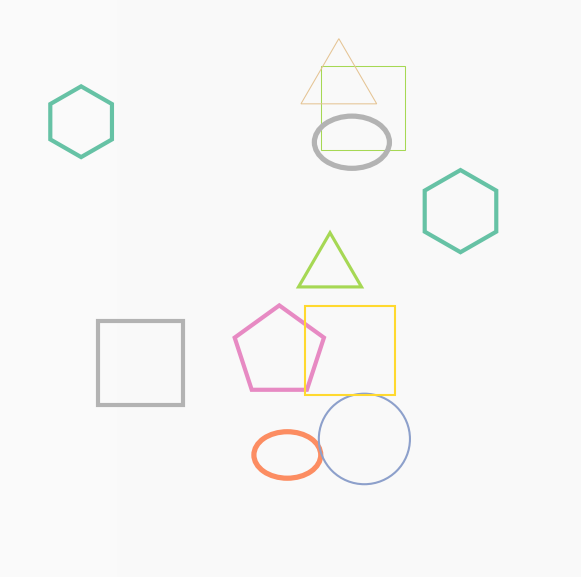[{"shape": "hexagon", "thickness": 2, "radius": 0.36, "center": [0.792, 0.634]}, {"shape": "hexagon", "thickness": 2, "radius": 0.31, "center": [0.14, 0.788]}, {"shape": "oval", "thickness": 2.5, "radius": 0.29, "center": [0.494, 0.211]}, {"shape": "circle", "thickness": 1, "radius": 0.39, "center": [0.627, 0.239]}, {"shape": "pentagon", "thickness": 2, "radius": 0.4, "center": [0.481, 0.39]}, {"shape": "square", "thickness": 0.5, "radius": 0.36, "center": [0.624, 0.812]}, {"shape": "triangle", "thickness": 1.5, "radius": 0.31, "center": [0.568, 0.534]}, {"shape": "square", "thickness": 1, "radius": 0.39, "center": [0.602, 0.393]}, {"shape": "triangle", "thickness": 0.5, "radius": 0.38, "center": [0.583, 0.857]}, {"shape": "oval", "thickness": 2.5, "radius": 0.32, "center": [0.605, 0.753]}, {"shape": "square", "thickness": 2, "radius": 0.36, "center": [0.242, 0.371]}]